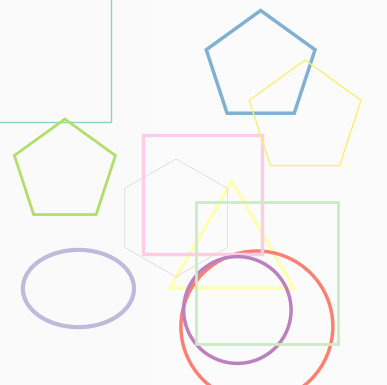[{"shape": "square", "thickness": 1, "radius": 0.92, "center": [0.1, 0.867]}, {"shape": "triangle", "thickness": 2.5, "radius": 0.92, "center": [0.598, 0.344]}, {"shape": "oval", "thickness": 3, "radius": 0.72, "center": [0.202, 0.251]}, {"shape": "circle", "thickness": 2.5, "radius": 0.98, "center": [0.663, 0.152]}, {"shape": "pentagon", "thickness": 2.5, "radius": 0.74, "center": [0.673, 0.825]}, {"shape": "pentagon", "thickness": 2, "radius": 0.69, "center": [0.168, 0.554]}, {"shape": "square", "thickness": 2.5, "radius": 0.77, "center": [0.523, 0.495]}, {"shape": "hexagon", "thickness": 0.5, "radius": 0.77, "center": [0.454, 0.434]}, {"shape": "circle", "thickness": 2.5, "radius": 0.69, "center": [0.613, 0.195]}, {"shape": "square", "thickness": 2, "radius": 0.92, "center": [0.689, 0.29]}, {"shape": "pentagon", "thickness": 1, "radius": 0.76, "center": [0.787, 0.692]}]